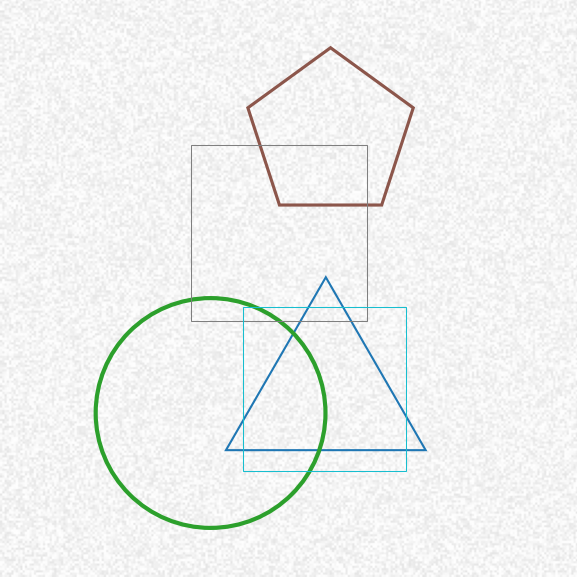[{"shape": "triangle", "thickness": 1, "radius": 1.0, "center": [0.564, 0.319]}, {"shape": "circle", "thickness": 2, "radius": 0.99, "center": [0.365, 0.284]}, {"shape": "pentagon", "thickness": 1.5, "radius": 0.75, "center": [0.572, 0.766]}, {"shape": "square", "thickness": 0.5, "radius": 0.76, "center": [0.484, 0.595]}, {"shape": "square", "thickness": 0.5, "radius": 0.71, "center": [0.562, 0.325]}]